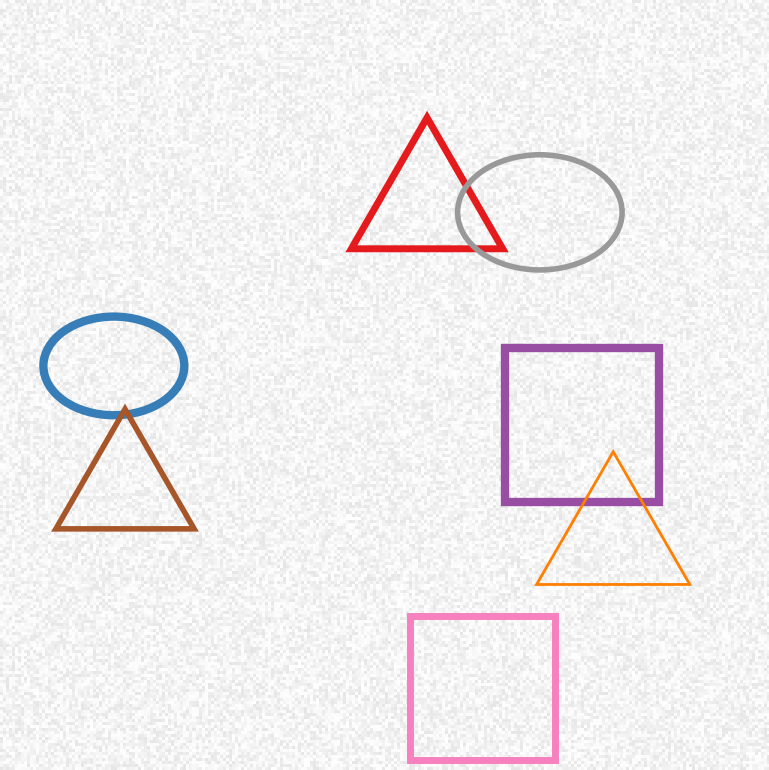[{"shape": "triangle", "thickness": 2.5, "radius": 0.57, "center": [0.555, 0.734]}, {"shape": "oval", "thickness": 3, "radius": 0.46, "center": [0.148, 0.525]}, {"shape": "square", "thickness": 3, "radius": 0.5, "center": [0.756, 0.448]}, {"shape": "triangle", "thickness": 1, "radius": 0.57, "center": [0.796, 0.298]}, {"shape": "triangle", "thickness": 2, "radius": 0.52, "center": [0.162, 0.365]}, {"shape": "square", "thickness": 2.5, "radius": 0.47, "center": [0.627, 0.107]}, {"shape": "oval", "thickness": 2, "radius": 0.53, "center": [0.701, 0.724]}]